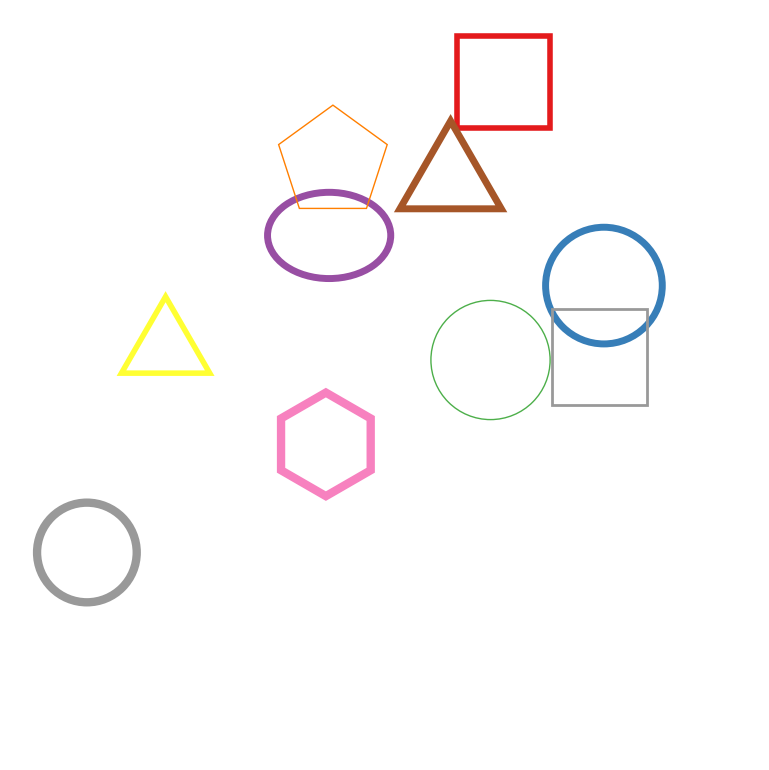[{"shape": "square", "thickness": 2, "radius": 0.3, "center": [0.653, 0.893]}, {"shape": "circle", "thickness": 2.5, "radius": 0.38, "center": [0.784, 0.629]}, {"shape": "circle", "thickness": 0.5, "radius": 0.39, "center": [0.637, 0.532]}, {"shape": "oval", "thickness": 2.5, "radius": 0.4, "center": [0.427, 0.694]}, {"shape": "pentagon", "thickness": 0.5, "radius": 0.37, "center": [0.432, 0.789]}, {"shape": "triangle", "thickness": 2, "radius": 0.33, "center": [0.215, 0.548]}, {"shape": "triangle", "thickness": 2.5, "radius": 0.38, "center": [0.585, 0.767]}, {"shape": "hexagon", "thickness": 3, "radius": 0.34, "center": [0.423, 0.423]}, {"shape": "circle", "thickness": 3, "radius": 0.32, "center": [0.113, 0.282]}, {"shape": "square", "thickness": 1, "radius": 0.31, "center": [0.779, 0.537]}]